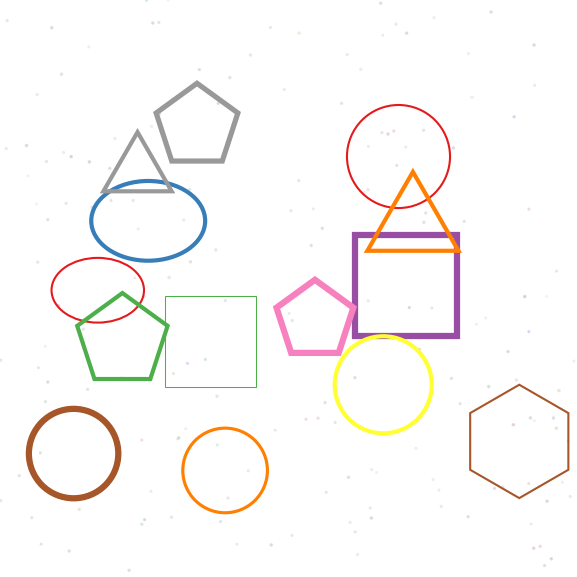[{"shape": "circle", "thickness": 1, "radius": 0.45, "center": [0.69, 0.728]}, {"shape": "oval", "thickness": 1, "radius": 0.4, "center": [0.169, 0.497]}, {"shape": "oval", "thickness": 2, "radius": 0.49, "center": [0.257, 0.617]}, {"shape": "square", "thickness": 0.5, "radius": 0.39, "center": [0.365, 0.408]}, {"shape": "pentagon", "thickness": 2, "radius": 0.41, "center": [0.212, 0.409]}, {"shape": "square", "thickness": 3, "radius": 0.44, "center": [0.703, 0.505]}, {"shape": "circle", "thickness": 1.5, "radius": 0.37, "center": [0.39, 0.184]}, {"shape": "triangle", "thickness": 2, "radius": 0.46, "center": [0.715, 0.61]}, {"shape": "circle", "thickness": 2, "radius": 0.42, "center": [0.664, 0.333]}, {"shape": "hexagon", "thickness": 1, "radius": 0.49, "center": [0.899, 0.235]}, {"shape": "circle", "thickness": 3, "radius": 0.39, "center": [0.127, 0.214]}, {"shape": "pentagon", "thickness": 3, "radius": 0.35, "center": [0.545, 0.445]}, {"shape": "triangle", "thickness": 2, "radius": 0.34, "center": [0.238, 0.702]}, {"shape": "pentagon", "thickness": 2.5, "radius": 0.37, "center": [0.341, 0.78]}]